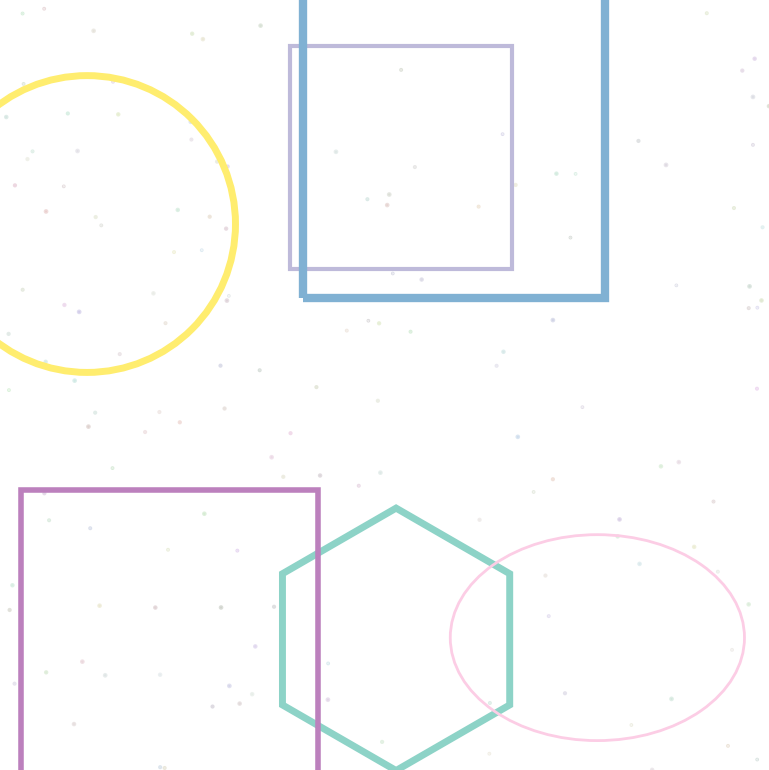[{"shape": "hexagon", "thickness": 2.5, "radius": 0.85, "center": [0.514, 0.17]}, {"shape": "square", "thickness": 1.5, "radius": 0.72, "center": [0.521, 0.795]}, {"shape": "square", "thickness": 3, "radius": 0.98, "center": [0.59, 0.809]}, {"shape": "oval", "thickness": 1, "radius": 0.96, "center": [0.776, 0.172]}, {"shape": "square", "thickness": 2, "radius": 0.96, "center": [0.22, 0.171]}, {"shape": "circle", "thickness": 2.5, "radius": 0.96, "center": [0.113, 0.709]}]